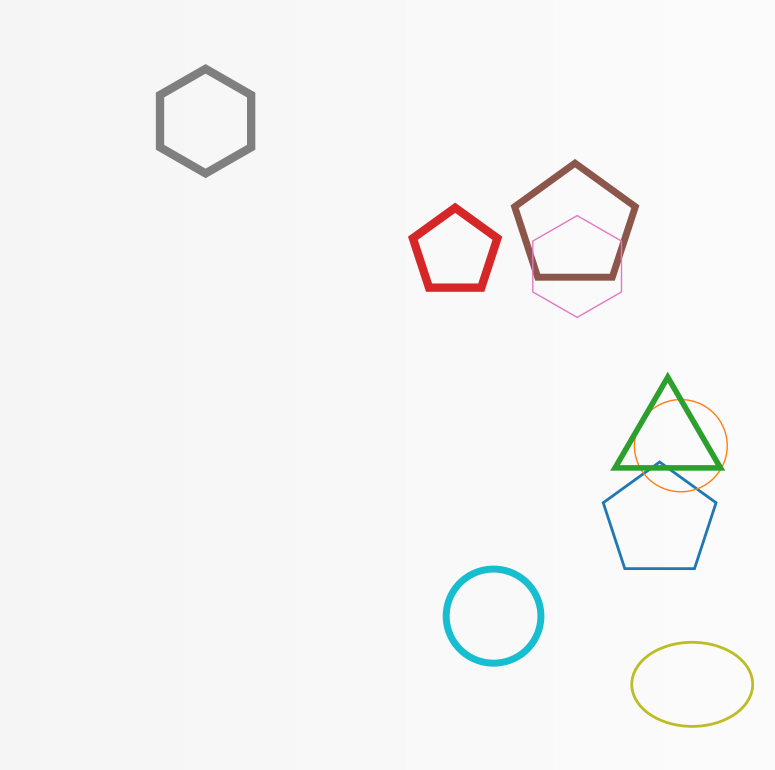[{"shape": "pentagon", "thickness": 1, "radius": 0.38, "center": [0.851, 0.323]}, {"shape": "circle", "thickness": 0.5, "radius": 0.3, "center": [0.878, 0.421]}, {"shape": "triangle", "thickness": 2, "radius": 0.39, "center": [0.862, 0.432]}, {"shape": "pentagon", "thickness": 3, "radius": 0.29, "center": [0.587, 0.673]}, {"shape": "pentagon", "thickness": 2.5, "radius": 0.41, "center": [0.742, 0.706]}, {"shape": "hexagon", "thickness": 0.5, "radius": 0.33, "center": [0.745, 0.654]}, {"shape": "hexagon", "thickness": 3, "radius": 0.34, "center": [0.265, 0.843]}, {"shape": "oval", "thickness": 1, "radius": 0.39, "center": [0.893, 0.111]}, {"shape": "circle", "thickness": 2.5, "radius": 0.31, "center": [0.637, 0.2]}]